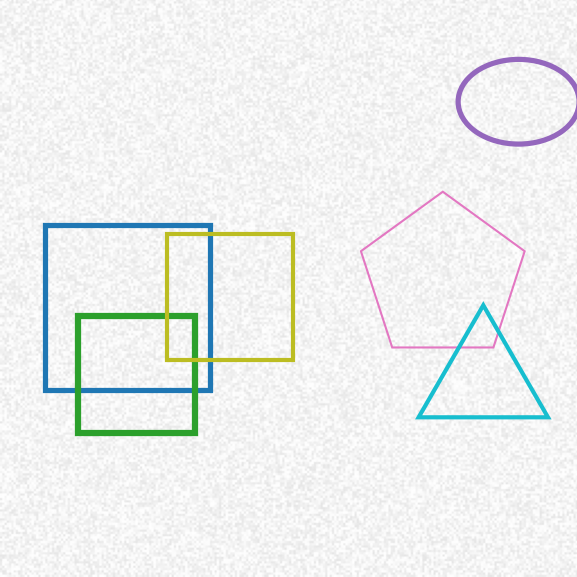[{"shape": "square", "thickness": 2.5, "radius": 0.71, "center": [0.221, 0.466]}, {"shape": "square", "thickness": 3, "radius": 0.5, "center": [0.236, 0.351]}, {"shape": "oval", "thickness": 2.5, "radius": 0.52, "center": [0.898, 0.823]}, {"shape": "pentagon", "thickness": 1, "radius": 0.75, "center": [0.767, 0.518]}, {"shape": "square", "thickness": 2, "radius": 0.54, "center": [0.398, 0.485]}, {"shape": "triangle", "thickness": 2, "radius": 0.65, "center": [0.837, 0.341]}]